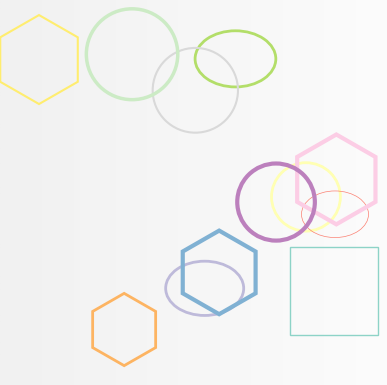[{"shape": "square", "thickness": 1, "radius": 0.57, "center": [0.863, 0.245]}, {"shape": "circle", "thickness": 2, "radius": 0.44, "center": [0.79, 0.489]}, {"shape": "oval", "thickness": 2, "radius": 0.5, "center": [0.528, 0.251]}, {"shape": "oval", "thickness": 0.5, "radius": 0.43, "center": [0.865, 0.443]}, {"shape": "hexagon", "thickness": 3, "radius": 0.54, "center": [0.566, 0.292]}, {"shape": "hexagon", "thickness": 2, "radius": 0.47, "center": [0.32, 0.144]}, {"shape": "oval", "thickness": 2, "radius": 0.52, "center": [0.608, 0.847]}, {"shape": "hexagon", "thickness": 3, "radius": 0.58, "center": [0.868, 0.534]}, {"shape": "circle", "thickness": 1.5, "radius": 0.55, "center": [0.504, 0.765]}, {"shape": "circle", "thickness": 3, "radius": 0.5, "center": [0.712, 0.475]}, {"shape": "circle", "thickness": 2.5, "radius": 0.59, "center": [0.341, 0.859]}, {"shape": "hexagon", "thickness": 1.5, "radius": 0.58, "center": [0.101, 0.845]}]